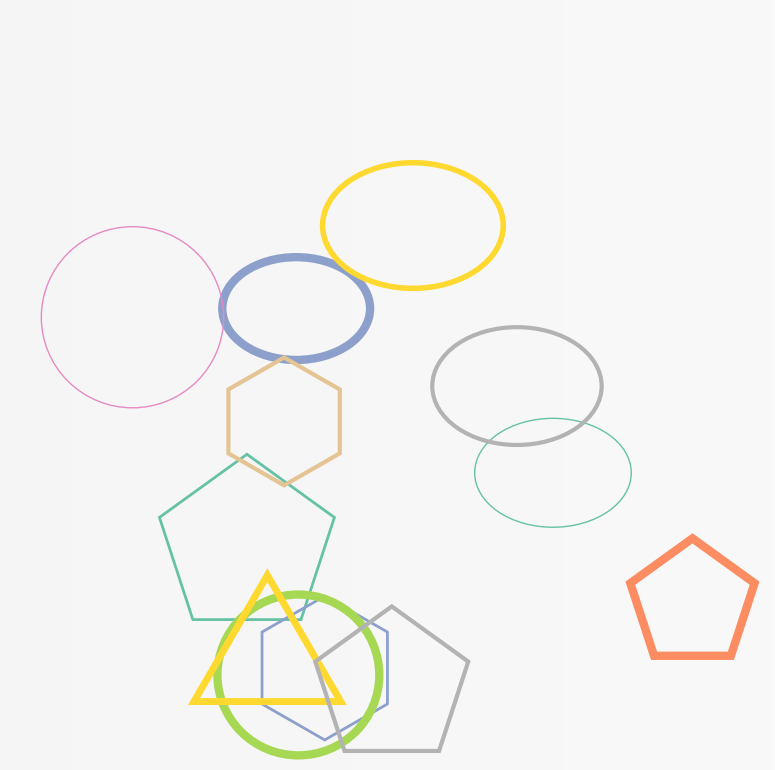[{"shape": "pentagon", "thickness": 1, "radius": 0.59, "center": [0.319, 0.291]}, {"shape": "oval", "thickness": 0.5, "radius": 0.51, "center": [0.714, 0.386]}, {"shape": "pentagon", "thickness": 3, "radius": 0.42, "center": [0.894, 0.217]}, {"shape": "hexagon", "thickness": 1, "radius": 0.47, "center": [0.419, 0.132]}, {"shape": "oval", "thickness": 3, "radius": 0.48, "center": [0.382, 0.599]}, {"shape": "circle", "thickness": 0.5, "radius": 0.59, "center": [0.171, 0.588]}, {"shape": "circle", "thickness": 3, "radius": 0.52, "center": [0.385, 0.123]}, {"shape": "oval", "thickness": 2, "radius": 0.58, "center": [0.533, 0.707]}, {"shape": "triangle", "thickness": 2.5, "radius": 0.55, "center": [0.345, 0.144]}, {"shape": "hexagon", "thickness": 1.5, "radius": 0.41, "center": [0.367, 0.453]}, {"shape": "oval", "thickness": 1.5, "radius": 0.55, "center": [0.667, 0.499]}, {"shape": "pentagon", "thickness": 1.5, "radius": 0.52, "center": [0.506, 0.109]}]